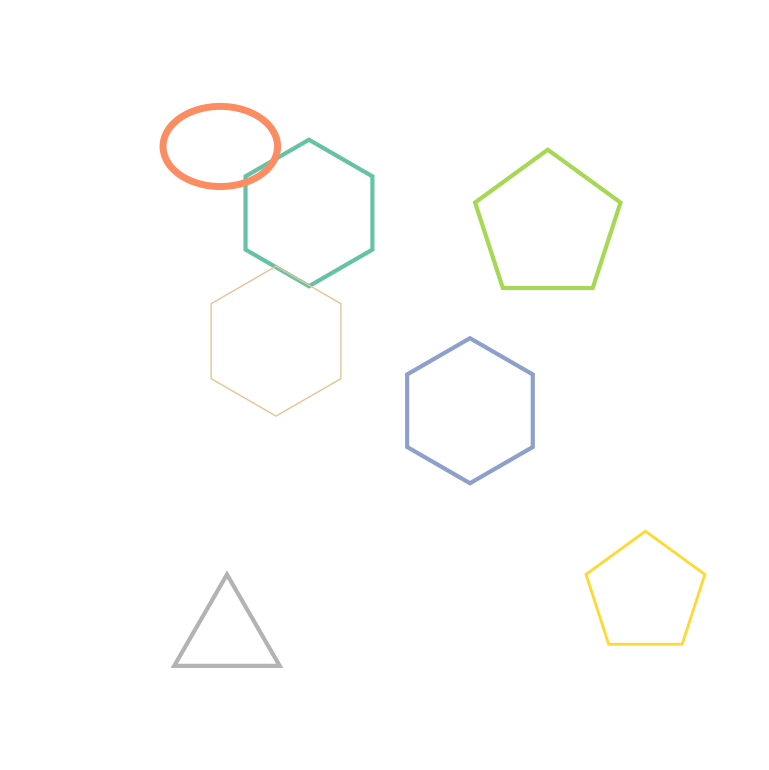[{"shape": "hexagon", "thickness": 1.5, "radius": 0.48, "center": [0.401, 0.723]}, {"shape": "oval", "thickness": 2.5, "radius": 0.37, "center": [0.286, 0.81]}, {"shape": "hexagon", "thickness": 1.5, "radius": 0.47, "center": [0.61, 0.467]}, {"shape": "pentagon", "thickness": 1.5, "radius": 0.5, "center": [0.711, 0.706]}, {"shape": "pentagon", "thickness": 1, "radius": 0.41, "center": [0.838, 0.229]}, {"shape": "hexagon", "thickness": 0.5, "radius": 0.49, "center": [0.359, 0.557]}, {"shape": "triangle", "thickness": 1.5, "radius": 0.4, "center": [0.295, 0.175]}]